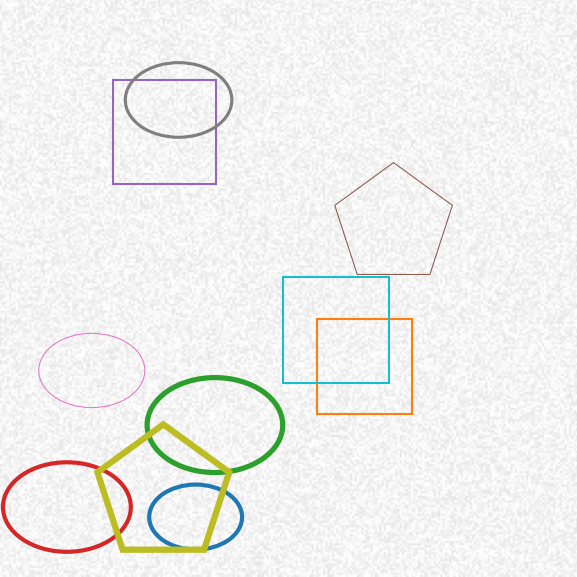[{"shape": "oval", "thickness": 2, "radius": 0.4, "center": [0.339, 0.104]}, {"shape": "square", "thickness": 1, "radius": 0.41, "center": [0.631, 0.364]}, {"shape": "oval", "thickness": 2.5, "radius": 0.59, "center": [0.372, 0.263]}, {"shape": "oval", "thickness": 2, "radius": 0.55, "center": [0.116, 0.121]}, {"shape": "square", "thickness": 1, "radius": 0.45, "center": [0.284, 0.77]}, {"shape": "pentagon", "thickness": 0.5, "radius": 0.54, "center": [0.681, 0.61]}, {"shape": "oval", "thickness": 0.5, "radius": 0.46, "center": [0.159, 0.358]}, {"shape": "oval", "thickness": 1.5, "radius": 0.46, "center": [0.309, 0.826]}, {"shape": "pentagon", "thickness": 3, "radius": 0.6, "center": [0.283, 0.144]}, {"shape": "square", "thickness": 1, "radius": 0.46, "center": [0.582, 0.428]}]